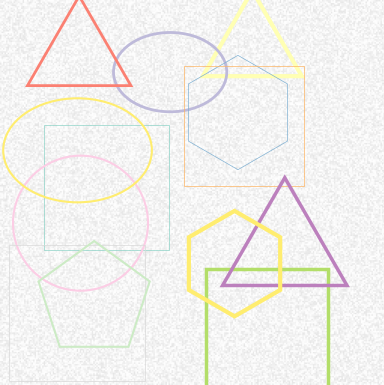[{"shape": "square", "thickness": 0.5, "radius": 0.82, "center": [0.276, 0.513]}, {"shape": "triangle", "thickness": 3, "radius": 0.74, "center": [0.655, 0.876]}, {"shape": "oval", "thickness": 2, "radius": 0.74, "center": [0.442, 0.813]}, {"shape": "triangle", "thickness": 2, "radius": 0.78, "center": [0.206, 0.855]}, {"shape": "hexagon", "thickness": 0.5, "radius": 0.74, "center": [0.618, 0.708]}, {"shape": "square", "thickness": 0.5, "radius": 0.78, "center": [0.634, 0.672]}, {"shape": "square", "thickness": 2.5, "radius": 0.79, "center": [0.693, 0.142]}, {"shape": "circle", "thickness": 1.5, "radius": 0.88, "center": [0.209, 0.42]}, {"shape": "square", "thickness": 0.5, "radius": 0.88, "center": [0.2, 0.186]}, {"shape": "triangle", "thickness": 2.5, "radius": 0.93, "center": [0.74, 0.352]}, {"shape": "pentagon", "thickness": 1.5, "radius": 0.76, "center": [0.244, 0.222]}, {"shape": "hexagon", "thickness": 3, "radius": 0.68, "center": [0.609, 0.315]}, {"shape": "oval", "thickness": 1.5, "radius": 0.97, "center": [0.201, 0.61]}]